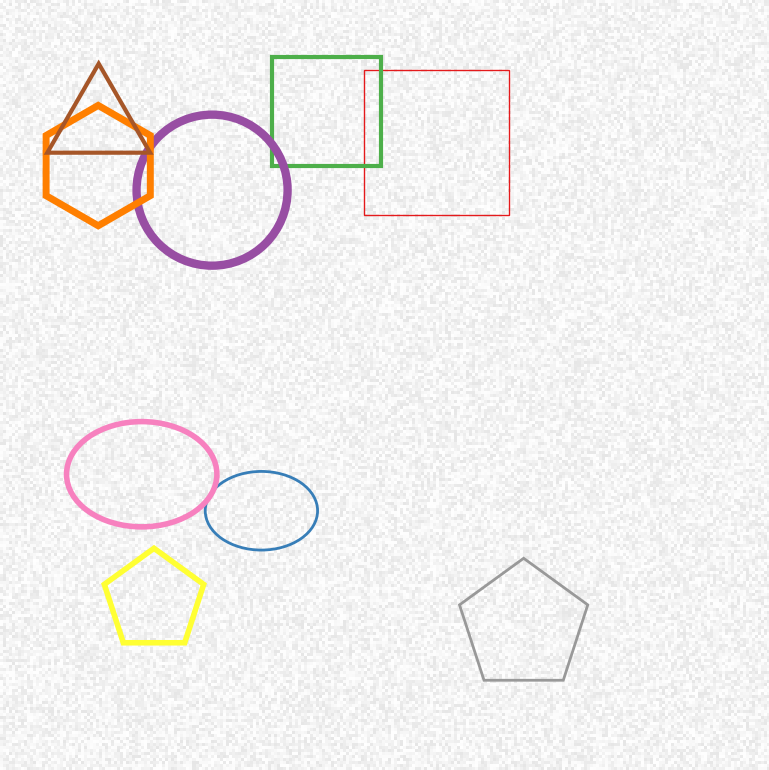[{"shape": "square", "thickness": 0.5, "radius": 0.47, "center": [0.567, 0.815]}, {"shape": "oval", "thickness": 1, "radius": 0.36, "center": [0.339, 0.337]}, {"shape": "square", "thickness": 1.5, "radius": 0.35, "center": [0.424, 0.855]}, {"shape": "circle", "thickness": 3, "radius": 0.49, "center": [0.275, 0.753]}, {"shape": "hexagon", "thickness": 2.5, "radius": 0.39, "center": [0.128, 0.785]}, {"shape": "pentagon", "thickness": 2, "radius": 0.34, "center": [0.2, 0.22]}, {"shape": "triangle", "thickness": 1.5, "radius": 0.39, "center": [0.128, 0.84]}, {"shape": "oval", "thickness": 2, "radius": 0.49, "center": [0.184, 0.384]}, {"shape": "pentagon", "thickness": 1, "radius": 0.44, "center": [0.68, 0.187]}]